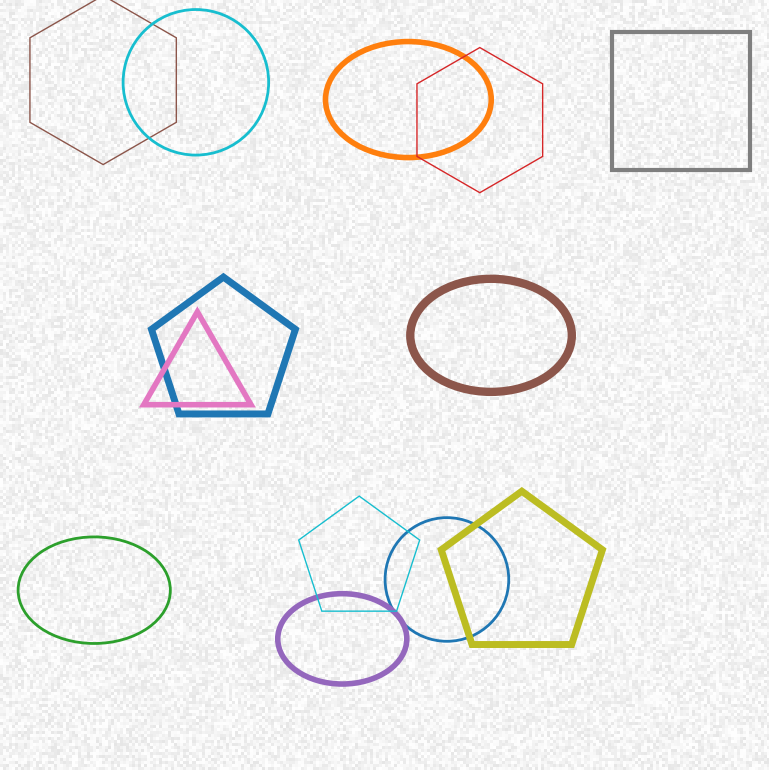[{"shape": "circle", "thickness": 1, "radius": 0.4, "center": [0.58, 0.247]}, {"shape": "pentagon", "thickness": 2.5, "radius": 0.49, "center": [0.29, 0.542]}, {"shape": "oval", "thickness": 2, "radius": 0.54, "center": [0.53, 0.871]}, {"shape": "oval", "thickness": 1, "radius": 0.49, "center": [0.122, 0.234]}, {"shape": "hexagon", "thickness": 0.5, "radius": 0.47, "center": [0.623, 0.844]}, {"shape": "oval", "thickness": 2, "radius": 0.42, "center": [0.445, 0.17]}, {"shape": "oval", "thickness": 3, "radius": 0.52, "center": [0.638, 0.564]}, {"shape": "hexagon", "thickness": 0.5, "radius": 0.55, "center": [0.134, 0.896]}, {"shape": "triangle", "thickness": 2, "radius": 0.4, "center": [0.256, 0.515]}, {"shape": "square", "thickness": 1.5, "radius": 0.45, "center": [0.884, 0.869]}, {"shape": "pentagon", "thickness": 2.5, "radius": 0.55, "center": [0.678, 0.252]}, {"shape": "circle", "thickness": 1, "radius": 0.47, "center": [0.254, 0.893]}, {"shape": "pentagon", "thickness": 0.5, "radius": 0.41, "center": [0.466, 0.273]}]